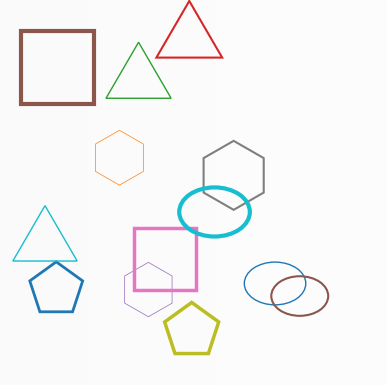[{"shape": "oval", "thickness": 1, "radius": 0.4, "center": [0.71, 0.264]}, {"shape": "pentagon", "thickness": 2, "radius": 0.36, "center": [0.145, 0.248]}, {"shape": "hexagon", "thickness": 0.5, "radius": 0.36, "center": [0.308, 0.59]}, {"shape": "triangle", "thickness": 1, "radius": 0.48, "center": [0.358, 0.793]}, {"shape": "triangle", "thickness": 1.5, "radius": 0.49, "center": [0.488, 0.899]}, {"shape": "hexagon", "thickness": 0.5, "radius": 0.35, "center": [0.383, 0.248]}, {"shape": "oval", "thickness": 1.5, "radius": 0.37, "center": [0.774, 0.231]}, {"shape": "square", "thickness": 3, "radius": 0.47, "center": [0.148, 0.826]}, {"shape": "square", "thickness": 2.5, "radius": 0.4, "center": [0.427, 0.328]}, {"shape": "hexagon", "thickness": 1.5, "radius": 0.45, "center": [0.603, 0.545]}, {"shape": "pentagon", "thickness": 2.5, "radius": 0.37, "center": [0.495, 0.141]}, {"shape": "oval", "thickness": 3, "radius": 0.46, "center": [0.554, 0.449]}, {"shape": "triangle", "thickness": 1, "radius": 0.48, "center": [0.116, 0.37]}]